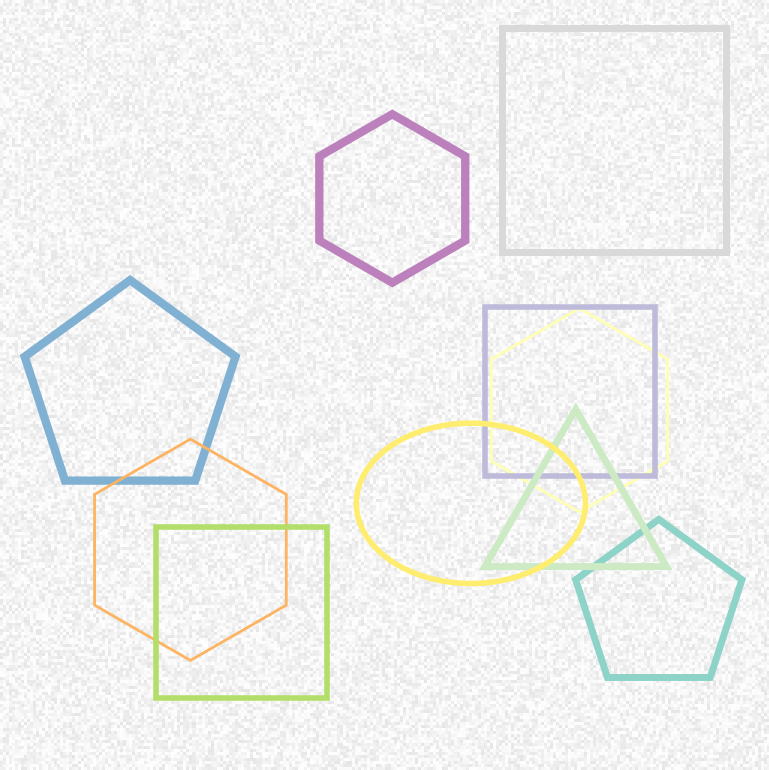[{"shape": "pentagon", "thickness": 2.5, "radius": 0.57, "center": [0.856, 0.212]}, {"shape": "hexagon", "thickness": 1, "radius": 0.66, "center": [0.753, 0.467]}, {"shape": "square", "thickness": 2, "radius": 0.55, "center": [0.741, 0.491]}, {"shape": "pentagon", "thickness": 3, "radius": 0.72, "center": [0.169, 0.492]}, {"shape": "hexagon", "thickness": 1, "radius": 0.72, "center": [0.247, 0.286]}, {"shape": "square", "thickness": 2, "radius": 0.55, "center": [0.314, 0.205]}, {"shape": "square", "thickness": 2.5, "radius": 0.73, "center": [0.798, 0.818]}, {"shape": "hexagon", "thickness": 3, "radius": 0.55, "center": [0.509, 0.742]}, {"shape": "triangle", "thickness": 2.5, "radius": 0.68, "center": [0.748, 0.332]}, {"shape": "oval", "thickness": 2, "radius": 0.74, "center": [0.612, 0.346]}]